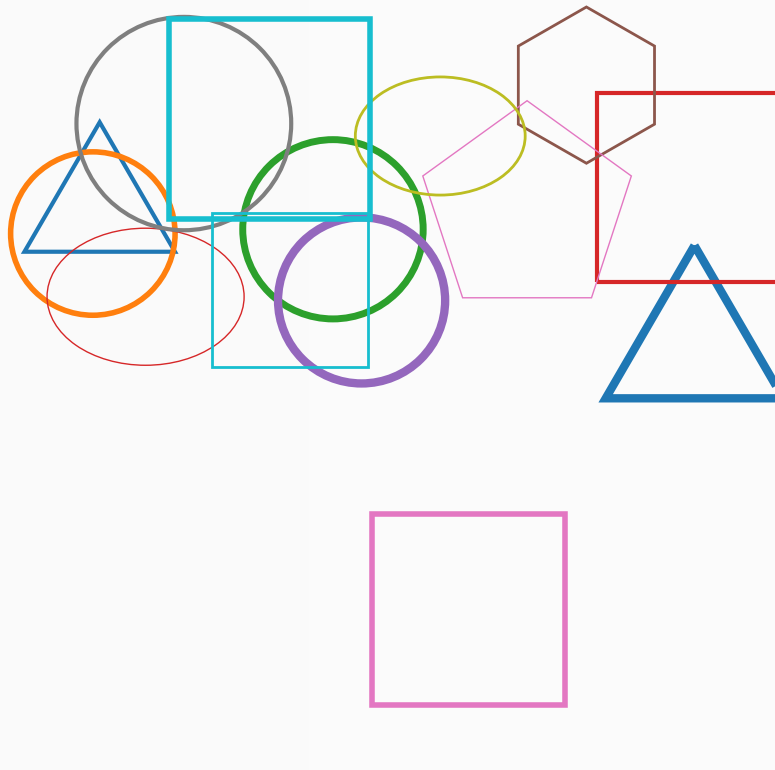[{"shape": "triangle", "thickness": 3, "radius": 0.66, "center": [0.896, 0.549]}, {"shape": "triangle", "thickness": 1.5, "radius": 0.56, "center": [0.129, 0.729]}, {"shape": "circle", "thickness": 2, "radius": 0.53, "center": [0.12, 0.697]}, {"shape": "circle", "thickness": 2.5, "radius": 0.58, "center": [0.43, 0.702]}, {"shape": "oval", "thickness": 0.5, "radius": 0.64, "center": [0.188, 0.615]}, {"shape": "square", "thickness": 1.5, "radius": 0.61, "center": [0.893, 0.757]}, {"shape": "circle", "thickness": 3, "radius": 0.54, "center": [0.467, 0.61]}, {"shape": "hexagon", "thickness": 1, "radius": 0.51, "center": [0.757, 0.889]}, {"shape": "square", "thickness": 2, "radius": 0.62, "center": [0.605, 0.209]}, {"shape": "pentagon", "thickness": 0.5, "radius": 0.71, "center": [0.68, 0.728]}, {"shape": "circle", "thickness": 1.5, "radius": 0.69, "center": [0.237, 0.84]}, {"shape": "oval", "thickness": 1, "radius": 0.55, "center": [0.568, 0.823]}, {"shape": "square", "thickness": 2, "radius": 0.65, "center": [0.347, 0.845]}, {"shape": "square", "thickness": 1, "radius": 0.5, "center": [0.374, 0.623]}]